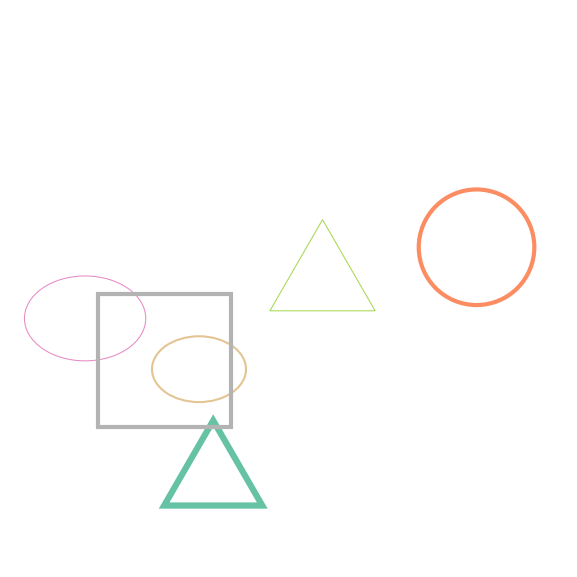[{"shape": "triangle", "thickness": 3, "radius": 0.49, "center": [0.369, 0.173]}, {"shape": "circle", "thickness": 2, "radius": 0.5, "center": [0.825, 0.571]}, {"shape": "oval", "thickness": 0.5, "radius": 0.52, "center": [0.147, 0.448]}, {"shape": "triangle", "thickness": 0.5, "radius": 0.53, "center": [0.558, 0.514]}, {"shape": "oval", "thickness": 1, "radius": 0.41, "center": [0.345, 0.36]}, {"shape": "square", "thickness": 2, "radius": 0.57, "center": [0.285, 0.375]}]